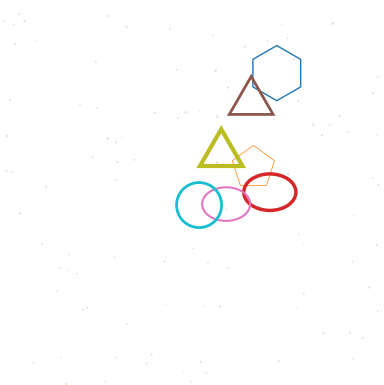[{"shape": "hexagon", "thickness": 1, "radius": 0.36, "center": [0.719, 0.81]}, {"shape": "pentagon", "thickness": 0.5, "radius": 0.29, "center": [0.658, 0.565]}, {"shape": "oval", "thickness": 2.5, "radius": 0.34, "center": [0.701, 0.501]}, {"shape": "triangle", "thickness": 2, "radius": 0.33, "center": [0.652, 0.736]}, {"shape": "oval", "thickness": 1.5, "radius": 0.31, "center": [0.587, 0.47]}, {"shape": "triangle", "thickness": 3, "radius": 0.32, "center": [0.575, 0.601]}, {"shape": "circle", "thickness": 2, "radius": 0.29, "center": [0.517, 0.467]}]